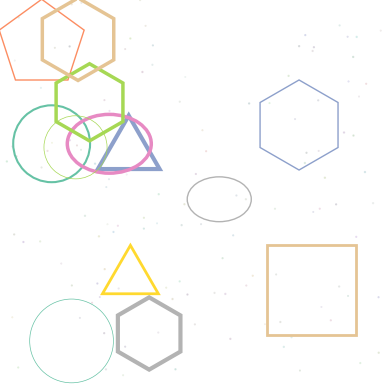[{"shape": "circle", "thickness": 0.5, "radius": 0.54, "center": [0.186, 0.114]}, {"shape": "circle", "thickness": 1.5, "radius": 0.5, "center": [0.134, 0.627]}, {"shape": "pentagon", "thickness": 1, "radius": 0.58, "center": [0.108, 0.886]}, {"shape": "triangle", "thickness": 3, "radius": 0.46, "center": [0.334, 0.607]}, {"shape": "hexagon", "thickness": 1, "radius": 0.58, "center": [0.777, 0.675]}, {"shape": "oval", "thickness": 2.5, "radius": 0.55, "center": [0.284, 0.627]}, {"shape": "circle", "thickness": 0.5, "radius": 0.41, "center": [0.196, 0.617]}, {"shape": "hexagon", "thickness": 2.5, "radius": 0.5, "center": [0.233, 0.734]}, {"shape": "triangle", "thickness": 2, "radius": 0.42, "center": [0.339, 0.279]}, {"shape": "hexagon", "thickness": 2.5, "radius": 0.54, "center": [0.203, 0.898]}, {"shape": "square", "thickness": 2, "radius": 0.58, "center": [0.81, 0.247]}, {"shape": "oval", "thickness": 1, "radius": 0.42, "center": [0.57, 0.482]}, {"shape": "hexagon", "thickness": 3, "radius": 0.47, "center": [0.387, 0.134]}]